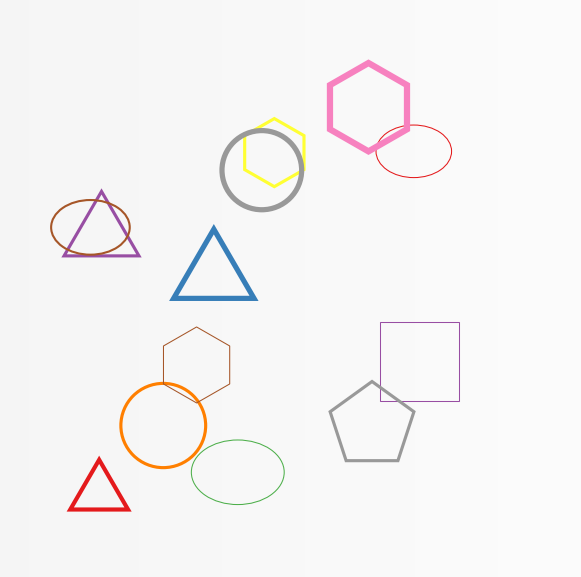[{"shape": "oval", "thickness": 0.5, "radius": 0.33, "center": [0.712, 0.737]}, {"shape": "triangle", "thickness": 2, "radius": 0.29, "center": [0.171, 0.146]}, {"shape": "triangle", "thickness": 2.5, "radius": 0.4, "center": [0.368, 0.522]}, {"shape": "oval", "thickness": 0.5, "radius": 0.4, "center": [0.409, 0.181]}, {"shape": "square", "thickness": 0.5, "radius": 0.34, "center": [0.721, 0.373]}, {"shape": "triangle", "thickness": 1.5, "radius": 0.37, "center": [0.175, 0.593]}, {"shape": "circle", "thickness": 1.5, "radius": 0.36, "center": [0.281, 0.262]}, {"shape": "hexagon", "thickness": 1.5, "radius": 0.29, "center": [0.472, 0.735]}, {"shape": "hexagon", "thickness": 0.5, "radius": 0.33, "center": [0.338, 0.367]}, {"shape": "oval", "thickness": 1, "radius": 0.34, "center": [0.156, 0.605]}, {"shape": "hexagon", "thickness": 3, "radius": 0.38, "center": [0.634, 0.814]}, {"shape": "pentagon", "thickness": 1.5, "radius": 0.38, "center": [0.64, 0.263]}, {"shape": "circle", "thickness": 2.5, "radius": 0.34, "center": [0.45, 0.704]}]